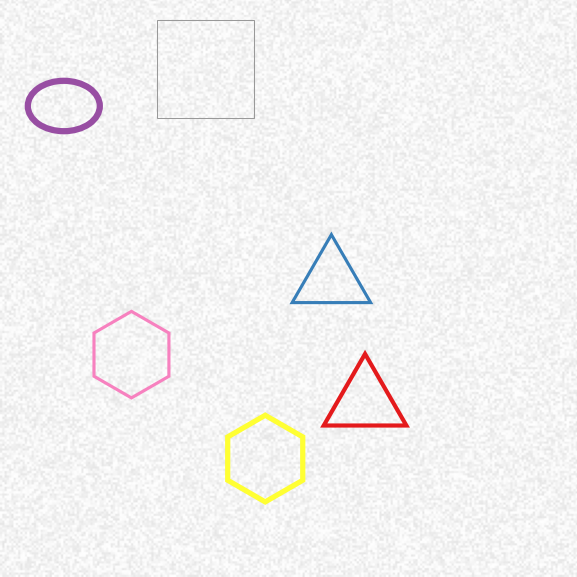[{"shape": "triangle", "thickness": 2, "radius": 0.41, "center": [0.632, 0.304]}, {"shape": "triangle", "thickness": 1.5, "radius": 0.39, "center": [0.574, 0.514]}, {"shape": "oval", "thickness": 3, "radius": 0.31, "center": [0.111, 0.816]}, {"shape": "hexagon", "thickness": 2.5, "radius": 0.38, "center": [0.459, 0.205]}, {"shape": "hexagon", "thickness": 1.5, "radius": 0.37, "center": [0.228, 0.385]}, {"shape": "square", "thickness": 0.5, "radius": 0.42, "center": [0.356, 0.88]}]